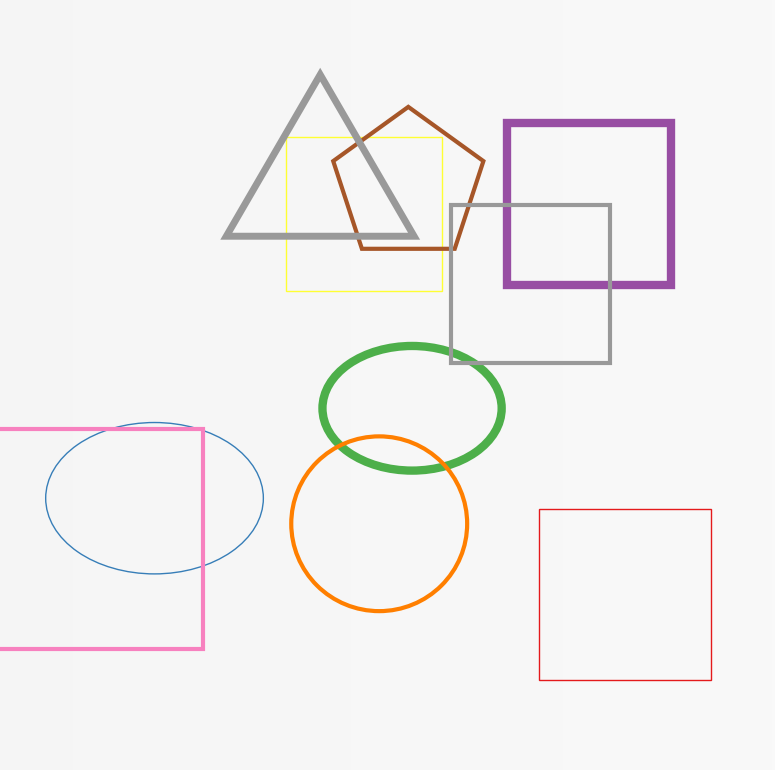[{"shape": "square", "thickness": 0.5, "radius": 0.56, "center": [0.806, 0.228]}, {"shape": "oval", "thickness": 0.5, "radius": 0.7, "center": [0.199, 0.353]}, {"shape": "oval", "thickness": 3, "radius": 0.58, "center": [0.532, 0.47]}, {"shape": "square", "thickness": 3, "radius": 0.53, "center": [0.76, 0.735]}, {"shape": "circle", "thickness": 1.5, "radius": 0.57, "center": [0.489, 0.32]}, {"shape": "square", "thickness": 0.5, "radius": 0.5, "center": [0.469, 0.722]}, {"shape": "pentagon", "thickness": 1.5, "radius": 0.51, "center": [0.527, 0.759]}, {"shape": "square", "thickness": 1.5, "radius": 0.71, "center": [0.12, 0.3]}, {"shape": "square", "thickness": 1.5, "radius": 0.51, "center": [0.684, 0.631]}, {"shape": "triangle", "thickness": 2.5, "radius": 0.7, "center": [0.413, 0.763]}]